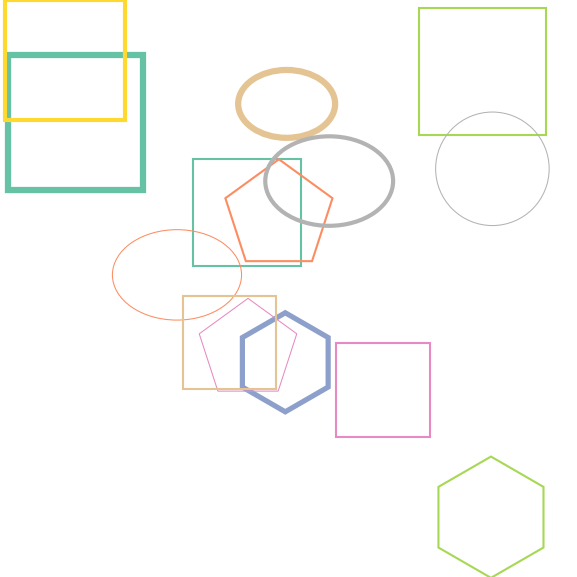[{"shape": "square", "thickness": 1, "radius": 0.46, "center": [0.428, 0.631]}, {"shape": "square", "thickness": 3, "radius": 0.58, "center": [0.131, 0.786]}, {"shape": "oval", "thickness": 0.5, "radius": 0.56, "center": [0.306, 0.523]}, {"shape": "pentagon", "thickness": 1, "radius": 0.49, "center": [0.483, 0.626]}, {"shape": "hexagon", "thickness": 2.5, "radius": 0.43, "center": [0.494, 0.372]}, {"shape": "pentagon", "thickness": 0.5, "radius": 0.44, "center": [0.429, 0.394]}, {"shape": "square", "thickness": 1, "radius": 0.41, "center": [0.663, 0.324]}, {"shape": "square", "thickness": 1, "radius": 0.55, "center": [0.835, 0.876]}, {"shape": "hexagon", "thickness": 1, "radius": 0.53, "center": [0.85, 0.104]}, {"shape": "square", "thickness": 2, "radius": 0.52, "center": [0.113, 0.895]}, {"shape": "oval", "thickness": 3, "radius": 0.42, "center": [0.496, 0.819]}, {"shape": "square", "thickness": 1, "radius": 0.4, "center": [0.397, 0.406]}, {"shape": "oval", "thickness": 2, "radius": 0.55, "center": [0.57, 0.686]}, {"shape": "circle", "thickness": 0.5, "radius": 0.49, "center": [0.853, 0.707]}]